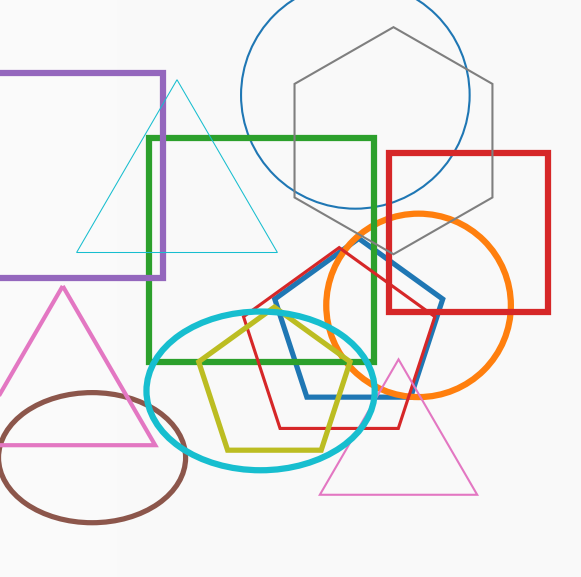[{"shape": "pentagon", "thickness": 2.5, "radius": 0.76, "center": [0.617, 0.434]}, {"shape": "circle", "thickness": 1, "radius": 0.98, "center": [0.611, 0.834]}, {"shape": "circle", "thickness": 3, "radius": 0.79, "center": [0.72, 0.47]}, {"shape": "square", "thickness": 3, "radius": 0.97, "center": [0.45, 0.567]}, {"shape": "pentagon", "thickness": 1.5, "radius": 0.87, "center": [0.584, 0.397]}, {"shape": "square", "thickness": 3, "radius": 0.69, "center": [0.806, 0.596]}, {"shape": "square", "thickness": 3, "radius": 0.89, "center": [0.103, 0.695]}, {"shape": "oval", "thickness": 2.5, "radius": 0.8, "center": [0.158, 0.207]}, {"shape": "triangle", "thickness": 1, "radius": 0.78, "center": [0.686, 0.221]}, {"shape": "triangle", "thickness": 2, "radius": 0.92, "center": [0.108, 0.32]}, {"shape": "hexagon", "thickness": 1, "radius": 0.98, "center": [0.677, 0.756]}, {"shape": "pentagon", "thickness": 2.5, "radius": 0.68, "center": [0.472, 0.33]}, {"shape": "oval", "thickness": 3, "radius": 0.98, "center": [0.448, 0.322]}, {"shape": "triangle", "thickness": 0.5, "radius": 1.0, "center": [0.305, 0.662]}]